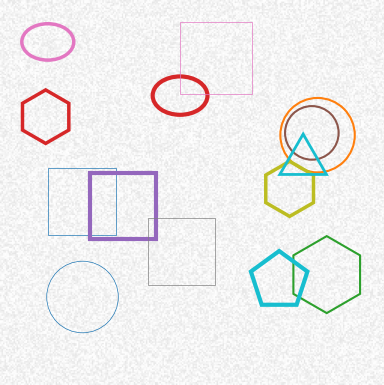[{"shape": "square", "thickness": 0.5, "radius": 0.44, "center": [0.213, 0.477]}, {"shape": "circle", "thickness": 0.5, "radius": 0.46, "center": [0.214, 0.229]}, {"shape": "circle", "thickness": 1.5, "radius": 0.48, "center": [0.825, 0.649]}, {"shape": "hexagon", "thickness": 1.5, "radius": 0.5, "center": [0.849, 0.287]}, {"shape": "oval", "thickness": 3, "radius": 0.36, "center": [0.468, 0.752]}, {"shape": "hexagon", "thickness": 2.5, "radius": 0.35, "center": [0.119, 0.697]}, {"shape": "square", "thickness": 3, "radius": 0.43, "center": [0.32, 0.465]}, {"shape": "circle", "thickness": 1.5, "radius": 0.35, "center": [0.81, 0.655]}, {"shape": "oval", "thickness": 2.5, "radius": 0.34, "center": [0.124, 0.891]}, {"shape": "square", "thickness": 0.5, "radius": 0.47, "center": [0.561, 0.849]}, {"shape": "square", "thickness": 0.5, "radius": 0.44, "center": [0.472, 0.347]}, {"shape": "hexagon", "thickness": 2.5, "radius": 0.36, "center": [0.752, 0.51]}, {"shape": "pentagon", "thickness": 3, "radius": 0.39, "center": [0.725, 0.271]}, {"shape": "triangle", "thickness": 2, "radius": 0.35, "center": [0.787, 0.582]}]